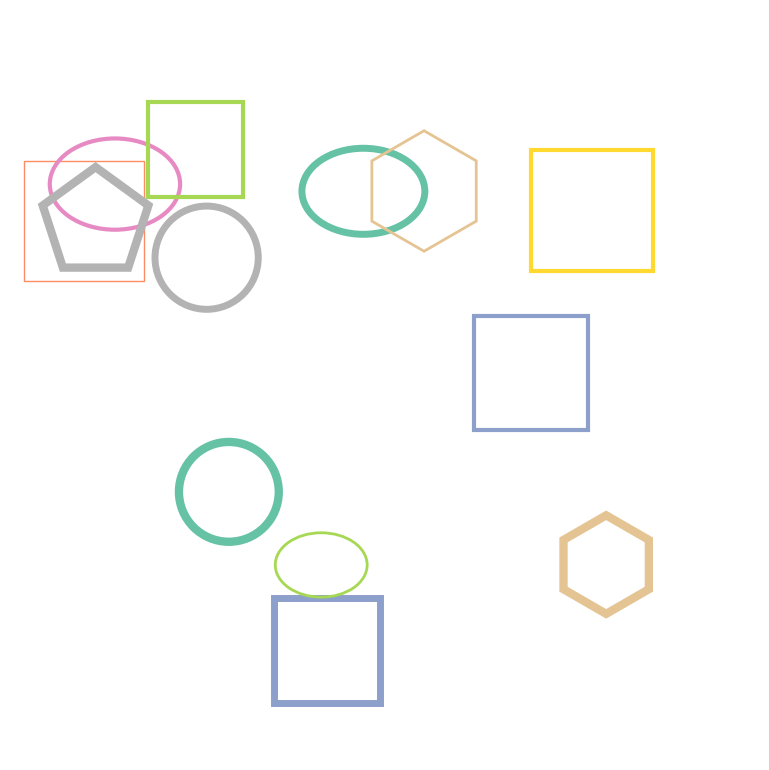[{"shape": "oval", "thickness": 2.5, "radius": 0.4, "center": [0.472, 0.752]}, {"shape": "circle", "thickness": 3, "radius": 0.32, "center": [0.297, 0.361]}, {"shape": "square", "thickness": 0.5, "radius": 0.39, "center": [0.11, 0.713]}, {"shape": "square", "thickness": 2.5, "radius": 0.34, "center": [0.425, 0.155]}, {"shape": "square", "thickness": 1.5, "radius": 0.37, "center": [0.69, 0.516]}, {"shape": "oval", "thickness": 1.5, "radius": 0.42, "center": [0.149, 0.761]}, {"shape": "square", "thickness": 1.5, "radius": 0.31, "center": [0.254, 0.806]}, {"shape": "oval", "thickness": 1, "radius": 0.3, "center": [0.417, 0.266]}, {"shape": "square", "thickness": 1.5, "radius": 0.4, "center": [0.769, 0.727]}, {"shape": "hexagon", "thickness": 3, "radius": 0.32, "center": [0.787, 0.267]}, {"shape": "hexagon", "thickness": 1, "radius": 0.39, "center": [0.551, 0.752]}, {"shape": "pentagon", "thickness": 3, "radius": 0.36, "center": [0.124, 0.711]}, {"shape": "circle", "thickness": 2.5, "radius": 0.34, "center": [0.268, 0.665]}]